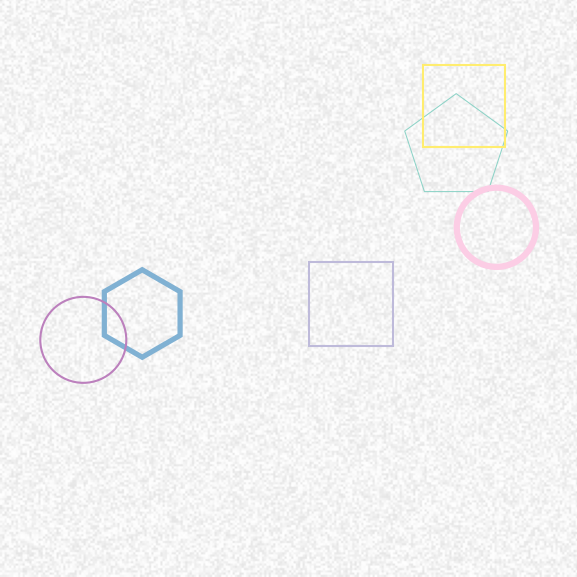[{"shape": "pentagon", "thickness": 0.5, "radius": 0.47, "center": [0.79, 0.743]}, {"shape": "square", "thickness": 1, "radius": 0.37, "center": [0.608, 0.473]}, {"shape": "hexagon", "thickness": 2.5, "radius": 0.38, "center": [0.246, 0.456]}, {"shape": "circle", "thickness": 3, "radius": 0.34, "center": [0.86, 0.606]}, {"shape": "circle", "thickness": 1, "radius": 0.37, "center": [0.144, 0.411]}, {"shape": "square", "thickness": 1, "radius": 0.35, "center": [0.803, 0.816]}]